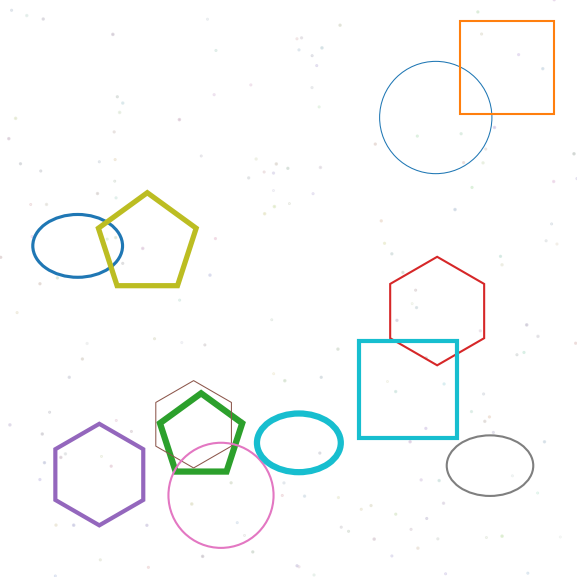[{"shape": "circle", "thickness": 0.5, "radius": 0.49, "center": [0.755, 0.796]}, {"shape": "oval", "thickness": 1.5, "radius": 0.39, "center": [0.135, 0.573]}, {"shape": "square", "thickness": 1, "radius": 0.4, "center": [0.878, 0.882]}, {"shape": "pentagon", "thickness": 3, "radius": 0.37, "center": [0.348, 0.243]}, {"shape": "hexagon", "thickness": 1, "radius": 0.47, "center": [0.757, 0.461]}, {"shape": "hexagon", "thickness": 2, "radius": 0.44, "center": [0.172, 0.177]}, {"shape": "hexagon", "thickness": 0.5, "radius": 0.38, "center": [0.335, 0.264]}, {"shape": "circle", "thickness": 1, "radius": 0.46, "center": [0.383, 0.141]}, {"shape": "oval", "thickness": 1, "radius": 0.37, "center": [0.848, 0.193]}, {"shape": "pentagon", "thickness": 2.5, "radius": 0.44, "center": [0.255, 0.576]}, {"shape": "square", "thickness": 2, "radius": 0.42, "center": [0.707, 0.324]}, {"shape": "oval", "thickness": 3, "radius": 0.36, "center": [0.518, 0.232]}]